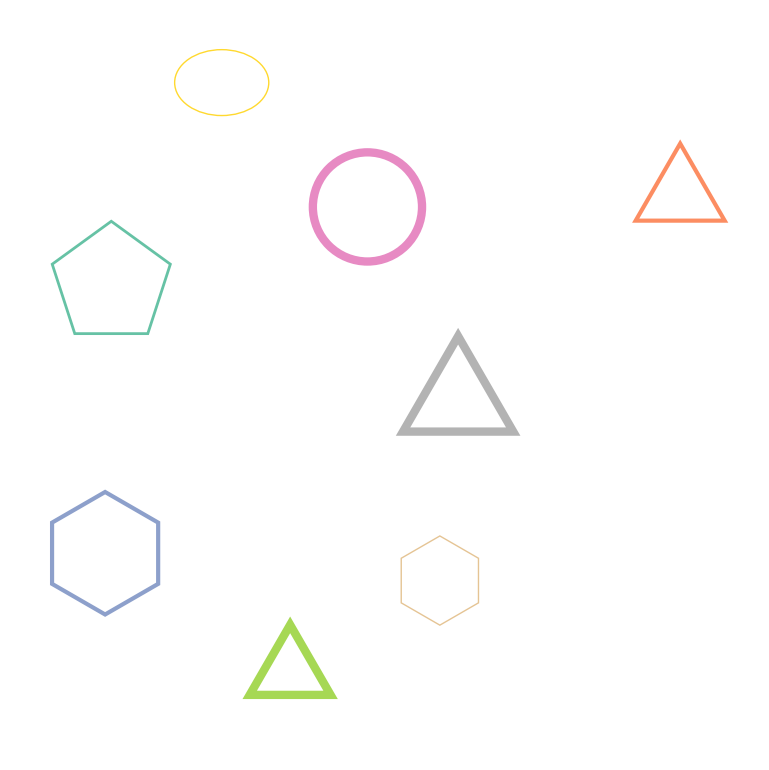[{"shape": "pentagon", "thickness": 1, "radius": 0.4, "center": [0.145, 0.632]}, {"shape": "triangle", "thickness": 1.5, "radius": 0.33, "center": [0.883, 0.747]}, {"shape": "hexagon", "thickness": 1.5, "radius": 0.4, "center": [0.137, 0.282]}, {"shape": "circle", "thickness": 3, "radius": 0.35, "center": [0.477, 0.731]}, {"shape": "triangle", "thickness": 3, "radius": 0.3, "center": [0.377, 0.128]}, {"shape": "oval", "thickness": 0.5, "radius": 0.31, "center": [0.288, 0.893]}, {"shape": "hexagon", "thickness": 0.5, "radius": 0.29, "center": [0.571, 0.246]}, {"shape": "triangle", "thickness": 3, "radius": 0.41, "center": [0.595, 0.481]}]